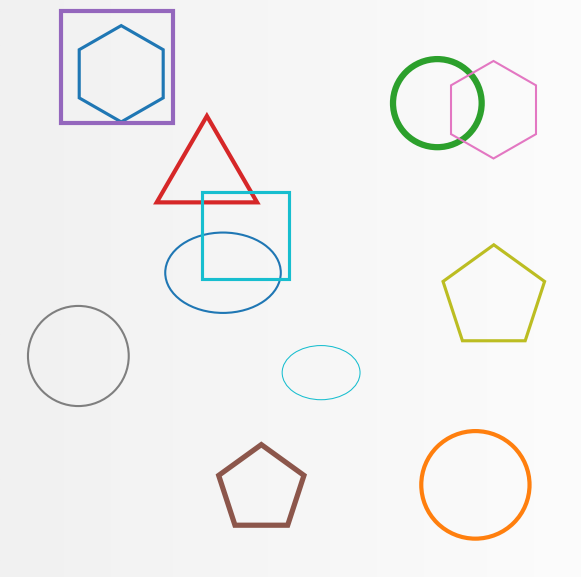[{"shape": "oval", "thickness": 1, "radius": 0.5, "center": [0.384, 0.527]}, {"shape": "hexagon", "thickness": 1.5, "radius": 0.42, "center": [0.209, 0.871]}, {"shape": "circle", "thickness": 2, "radius": 0.47, "center": [0.818, 0.16]}, {"shape": "circle", "thickness": 3, "radius": 0.38, "center": [0.752, 0.821]}, {"shape": "triangle", "thickness": 2, "radius": 0.5, "center": [0.356, 0.699]}, {"shape": "square", "thickness": 2, "radius": 0.48, "center": [0.201, 0.883]}, {"shape": "pentagon", "thickness": 2.5, "radius": 0.39, "center": [0.45, 0.152]}, {"shape": "hexagon", "thickness": 1, "radius": 0.42, "center": [0.849, 0.809]}, {"shape": "circle", "thickness": 1, "radius": 0.43, "center": [0.135, 0.383]}, {"shape": "pentagon", "thickness": 1.5, "radius": 0.46, "center": [0.85, 0.483]}, {"shape": "oval", "thickness": 0.5, "radius": 0.33, "center": [0.552, 0.354]}, {"shape": "square", "thickness": 1.5, "radius": 0.38, "center": [0.422, 0.592]}]